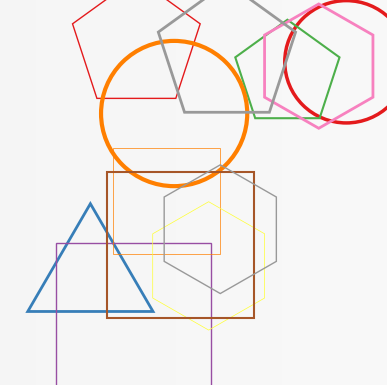[{"shape": "circle", "thickness": 2.5, "radius": 0.79, "center": [0.894, 0.84]}, {"shape": "pentagon", "thickness": 1, "radius": 0.87, "center": [0.352, 0.885]}, {"shape": "triangle", "thickness": 2, "radius": 0.93, "center": [0.233, 0.284]}, {"shape": "pentagon", "thickness": 1.5, "radius": 0.71, "center": [0.742, 0.807]}, {"shape": "square", "thickness": 1, "radius": 1.0, "center": [0.345, 0.17]}, {"shape": "circle", "thickness": 3, "radius": 0.94, "center": [0.449, 0.705]}, {"shape": "square", "thickness": 0.5, "radius": 0.69, "center": [0.429, 0.477]}, {"shape": "hexagon", "thickness": 0.5, "radius": 0.83, "center": [0.539, 0.309]}, {"shape": "square", "thickness": 1.5, "radius": 0.95, "center": [0.466, 0.363]}, {"shape": "hexagon", "thickness": 2, "radius": 0.81, "center": [0.823, 0.828]}, {"shape": "hexagon", "thickness": 1, "radius": 0.84, "center": [0.568, 0.405]}, {"shape": "pentagon", "thickness": 2, "radius": 0.93, "center": [0.586, 0.859]}]